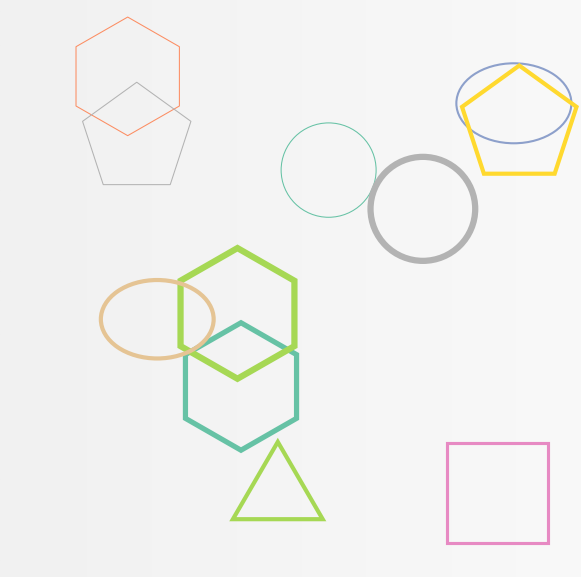[{"shape": "circle", "thickness": 0.5, "radius": 0.41, "center": [0.565, 0.705]}, {"shape": "hexagon", "thickness": 2.5, "radius": 0.55, "center": [0.415, 0.33]}, {"shape": "hexagon", "thickness": 0.5, "radius": 0.51, "center": [0.22, 0.867]}, {"shape": "oval", "thickness": 1, "radius": 0.49, "center": [0.884, 0.82]}, {"shape": "square", "thickness": 1.5, "radius": 0.43, "center": [0.855, 0.146]}, {"shape": "triangle", "thickness": 2, "radius": 0.45, "center": [0.478, 0.145]}, {"shape": "hexagon", "thickness": 3, "radius": 0.57, "center": [0.409, 0.456]}, {"shape": "pentagon", "thickness": 2, "radius": 0.52, "center": [0.893, 0.782]}, {"shape": "oval", "thickness": 2, "radius": 0.49, "center": [0.271, 0.446]}, {"shape": "pentagon", "thickness": 0.5, "radius": 0.49, "center": [0.235, 0.759]}, {"shape": "circle", "thickness": 3, "radius": 0.45, "center": [0.728, 0.637]}]